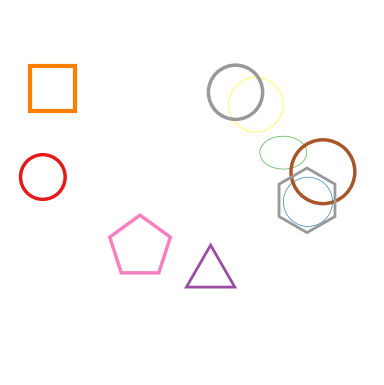[{"shape": "circle", "thickness": 2.5, "radius": 0.29, "center": [0.111, 0.54]}, {"shape": "circle", "thickness": 0.5, "radius": 0.32, "center": [0.8, 0.476]}, {"shape": "oval", "thickness": 0.5, "radius": 0.31, "center": [0.736, 0.604]}, {"shape": "triangle", "thickness": 2, "radius": 0.36, "center": [0.547, 0.291]}, {"shape": "square", "thickness": 3, "radius": 0.3, "center": [0.137, 0.771]}, {"shape": "circle", "thickness": 0.5, "radius": 0.35, "center": [0.665, 0.728]}, {"shape": "circle", "thickness": 2.5, "radius": 0.41, "center": [0.839, 0.554]}, {"shape": "pentagon", "thickness": 2.5, "radius": 0.41, "center": [0.364, 0.358]}, {"shape": "hexagon", "thickness": 2, "radius": 0.42, "center": [0.797, 0.48]}, {"shape": "circle", "thickness": 2.5, "radius": 0.35, "center": [0.612, 0.76]}]